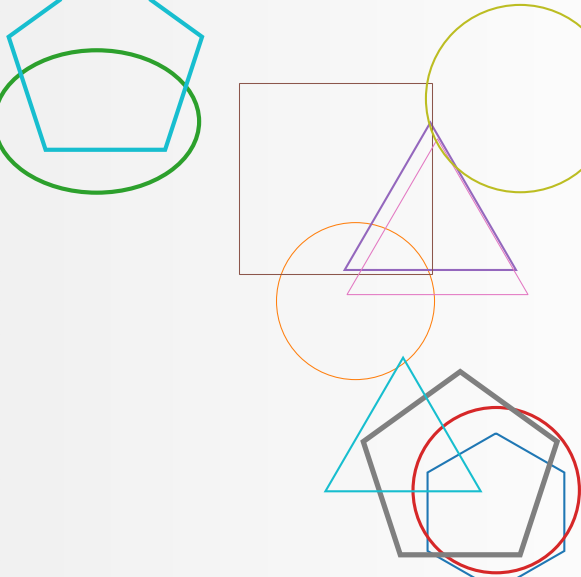[{"shape": "hexagon", "thickness": 1, "radius": 0.68, "center": [0.853, 0.113]}, {"shape": "circle", "thickness": 0.5, "radius": 0.68, "center": [0.612, 0.478]}, {"shape": "oval", "thickness": 2, "radius": 0.88, "center": [0.166, 0.789]}, {"shape": "circle", "thickness": 1.5, "radius": 0.72, "center": [0.854, 0.15]}, {"shape": "triangle", "thickness": 1, "radius": 0.85, "center": [0.74, 0.617]}, {"shape": "square", "thickness": 0.5, "radius": 0.83, "center": [0.578, 0.69]}, {"shape": "triangle", "thickness": 0.5, "radius": 0.9, "center": [0.753, 0.579]}, {"shape": "pentagon", "thickness": 2.5, "radius": 0.88, "center": [0.792, 0.18]}, {"shape": "circle", "thickness": 1, "radius": 0.81, "center": [0.895, 0.828]}, {"shape": "triangle", "thickness": 1, "radius": 0.77, "center": [0.693, 0.226]}, {"shape": "pentagon", "thickness": 2, "radius": 0.87, "center": [0.181, 0.881]}]